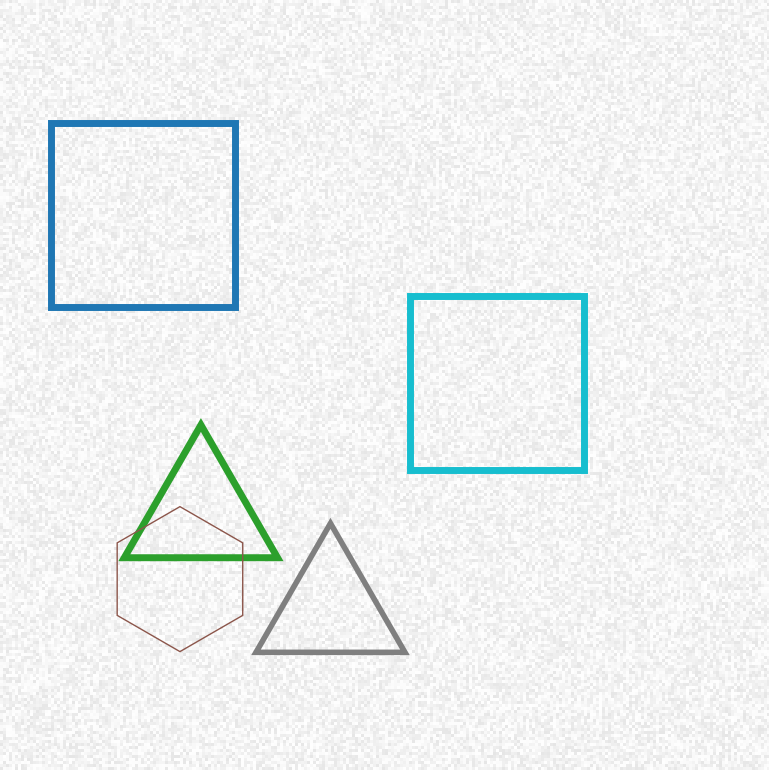[{"shape": "square", "thickness": 2.5, "radius": 0.6, "center": [0.186, 0.721]}, {"shape": "triangle", "thickness": 2.5, "radius": 0.57, "center": [0.261, 0.333]}, {"shape": "hexagon", "thickness": 0.5, "radius": 0.47, "center": [0.234, 0.248]}, {"shape": "triangle", "thickness": 2, "radius": 0.56, "center": [0.429, 0.209]}, {"shape": "square", "thickness": 2.5, "radius": 0.56, "center": [0.645, 0.503]}]